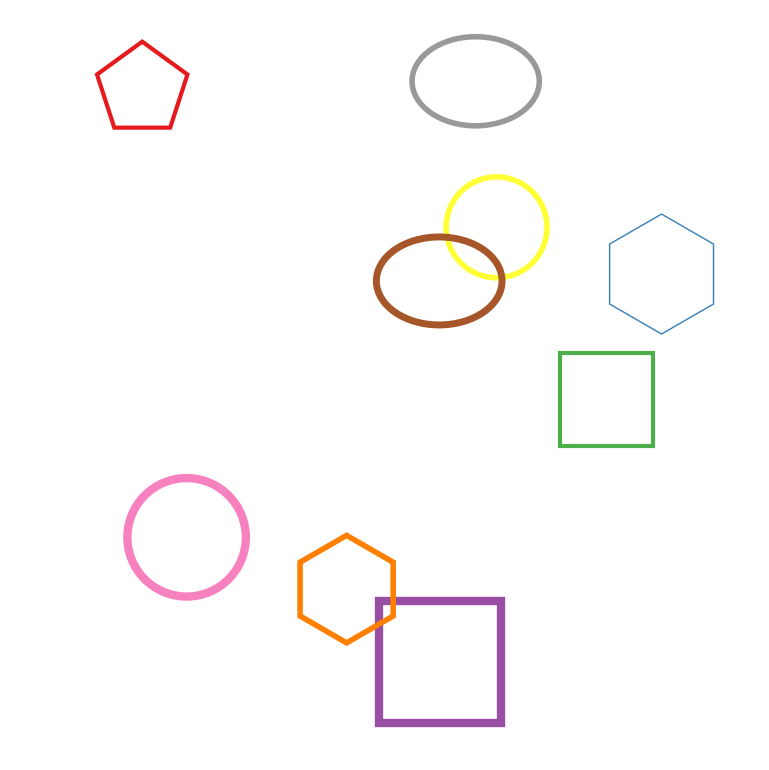[{"shape": "pentagon", "thickness": 1.5, "radius": 0.31, "center": [0.185, 0.884]}, {"shape": "hexagon", "thickness": 0.5, "radius": 0.39, "center": [0.859, 0.644]}, {"shape": "square", "thickness": 1.5, "radius": 0.3, "center": [0.788, 0.481]}, {"shape": "square", "thickness": 3, "radius": 0.4, "center": [0.571, 0.14]}, {"shape": "hexagon", "thickness": 2, "radius": 0.35, "center": [0.45, 0.235]}, {"shape": "circle", "thickness": 2, "radius": 0.33, "center": [0.645, 0.705]}, {"shape": "oval", "thickness": 2.5, "radius": 0.41, "center": [0.57, 0.635]}, {"shape": "circle", "thickness": 3, "radius": 0.38, "center": [0.242, 0.302]}, {"shape": "oval", "thickness": 2, "radius": 0.41, "center": [0.618, 0.894]}]